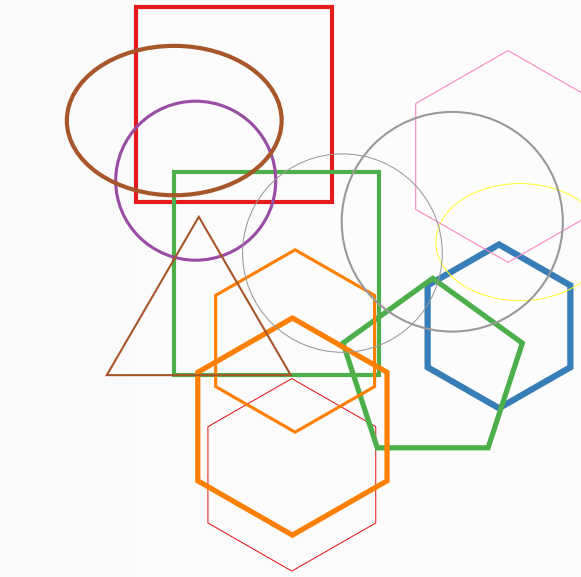[{"shape": "square", "thickness": 2, "radius": 0.84, "center": [0.402, 0.818]}, {"shape": "hexagon", "thickness": 0.5, "radius": 0.83, "center": [0.502, 0.177]}, {"shape": "hexagon", "thickness": 3, "radius": 0.71, "center": [0.858, 0.434]}, {"shape": "pentagon", "thickness": 2.5, "radius": 0.81, "center": [0.744, 0.355]}, {"shape": "square", "thickness": 2, "radius": 0.88, "center": [0.476, 0.525]}, {"shape": "circle", "thickness": 1.5, "radius": 0.69, "center": [0.337, 0.686]}, {"shape": "hexagon", "thickness": 2.5, "radius": 0.94, "center": [0.503, 0.26]}, {"shape": "hexagon", "thickness": 1.5, "radius": 0.79, "center": [0.508, 0.409]}, {"shape": "oval", "thickness": 0.5, "radius": 0.72, "center": [0.895, 0.58]}, {"shape": "oval", "thickness": 2, "radius": 0.92, "center": [0.3, 0.79]}, {"shape": "triangle", "thickness": 1, "radius": 0.91, "center": [0.342, 0.441]}, {"shape": "hexagon", "thickness": 0.5, "radius": 0.92, "center": [0.874, 0.728]}, {"shape": "circle", "thickness": 1, "radius": 0.95, "center": [0.778, 0.615]}, {"shape": "circle", "thickness": 0.5, "radius": 0.86, "center": [0.589, 0.561]}]